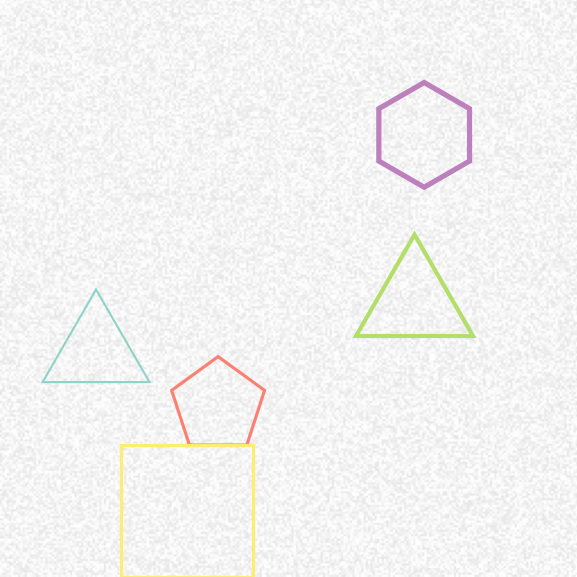[{"shape": "triangle", "thickness": 1, "radius": 0.53, "center": [0.166, 0.391]}, {"shape": "pentagon", "thickness": 1.5, "radius": 0.42, "center": [0.378, 0.297]}, {"shape": "triangle", "thickness": 2, "radius": 0.59, "center": [0.718, 0.476]}, {"shape": "hexagon", "thickness": 2.5, "radius": 0.45, "center": [0.735, 0.766]}, {"shape": "square", "thickness": 1.5, "radius": 0.57, "center": [0.324, 0.114]}]